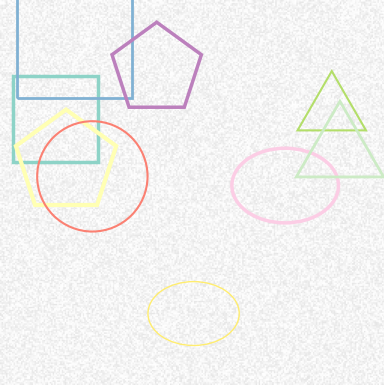[{"shape": "square", "thickness": 2.5, "radius": 0.55, "center": [0.144, 0.691]}, {"shape": "pentagon", "thickness": 3, "radius": 0.69, "center": [0.172, 0.578]}, {"shape": "circle", "thickness": 1.5, "radius": 0.72, "center": [0.24, 0.542]}, {"shape": "square", "thickness": 2, "radius": 0.75, "center": [0.192, 0.896]}, {"shape": "triangle", "thickness": 1.5, "radius": 0.51, "center": [0.862, 0.713]}, {"shape": "oval", "thickness": 2.5, "radius": 0.69, "center": [0.741, 0.518]}, {"shape": "pentagon", "thickness": 2.5, "radius": 0.61, "center": [0.407, 0.82]}, {"shape": "triangle", "thickness": 2, "radius": 0.66, "center": [0.883, 0.606]}, {"shape": "oval", "thickness": 1, "radius": 0.59, "center": [0.503, 0.186]}]